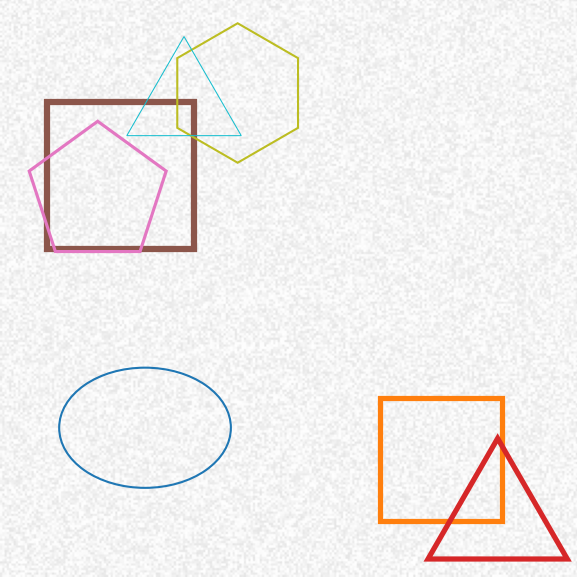[{"shape": "oval", "thickness": 1, "radius": 0.74, "center": [0.251, 0.258]}, {"shape": "square", "thickness": 2.5, "radius": 0.53, "center": [0.764, 0.203]}, {"shape": "triangle", "thickness": 2.5, "radius": 0.7, "center": [0.862, 0.101]}, {"shape": "square", "thickness": 3, "radius": 0.64, "center": [0.208, 0.695]}, {"shape": "pentagon", "thickness": 1.5, "radius": 0.62, "center": [0.169, 0.664]}, {"shape": "hexagon", "thickness": 1, "radius": 0.6, "center": [0.412, 0.838]}, {"shape": "triangle", "thickness": 0.5, "radius": 0.57, "center": [0.319, 0.821]}]